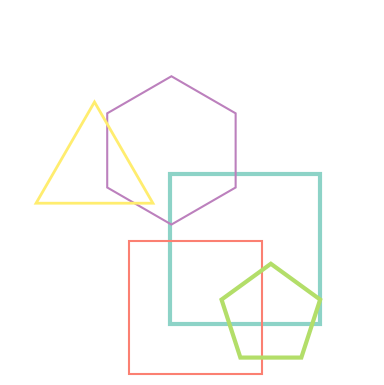[{"shape": "square", "thickness": 3, "radius": 0.97, "center": [0.636, 0.353]}, {"shape": "square", "thickness": 1.5, "radius": 0.86, "center": [0.507, 0.201]}, {"shape": "pentagon", "thickness": 3, "radius": 0.67, "center": [0.704, 0.18]}, {"shape": "hexagon", "thickness": 1.5, "radius": 0.96, "center": [0.445, 0.609]}, {"shape": "triangle", "thickness": 2, "radius": 0.88, "center": [0.245, 0.56]}]